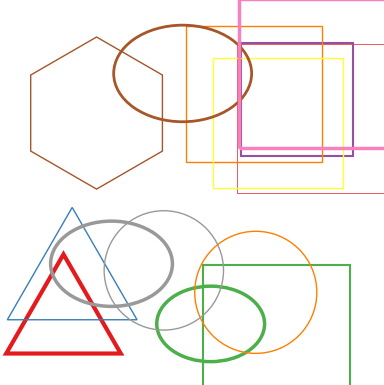[{"shape": "square", "thickness": 0.5, "radius": 0.97, "center": [0.809, 0.693]}, {"shape": "triangle", "thickness": 3, "radius": 0.86, "center": [0.165, 0.168]}, {"shape": "triangle", "thickness": 1, "radius": 0.97, "center": [0.187, 0.267]}, {"shape": "square", "thickness": 1.5, "radius": 0.95, "center": [0.717, 0.121]}, {"shape": "oval", "thickness": 2.5, "radius": 0.7, "center": [0.547, 0.159]}, {"shape": "square", "thickness": 1.5, "radius": 0.73, "center": [0.771, 0.742]}, {"shape": "square", "thickness": 1, "radius": 0.88, "center": [0.661, 0.755]}, {"shape": "circle", "thickness": 1, "radius": 0.79, "center": [0.664, 0.241]}, {"shape": "square", "thickness": 1, "radius": 0.85, "center": [0.722, 0.68]}, {"shape": "hexagon", "thickness": 1, "radius": 0.99, "center": [0.251, 0.706]}, {"shape": "oval", "thickness": 2, "radius": 0.9, "center": [0.474, 0.809]}, {"shape": "square", "thickness": 2.5, "radius": 0.97, "center": [0.815, 0.808]}, {"shape": "oval", "thickness": 2.5, "radius": 0.79, "center": [0.29, 0.315]}, {"shape": "circle", "thickness": 1, "radius": 0.77, "center": [0.426, 0.298]}]